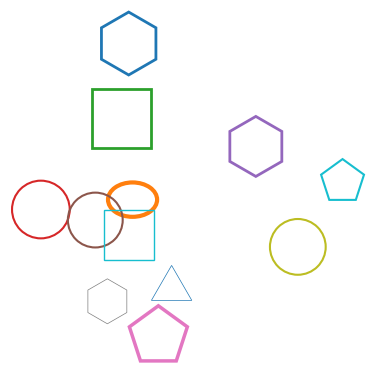[{"shape": "hexagon", "thickness": 2, "radius": 0.41, "center": [0.334, 0.887]}, {"shape": "triangle", "thickness": 0.5, "radius": 0.3, "center": [0.446, 0.25]}, {"shape": "oval", "thickness": 3, "radius": 0.32, "center": [0.344, 0.481]}, {"shape": "square", "thickness": 2, "radius": 0.38, "center": [0.315, 0.692]}, {"shape": "circle", "thickness": 1.5, "radius": 0.37, "center": [0.106, 0.456]}, {"shape": "hexagon", "thickness": 2, "radius": 0.39, "center": [0.665, 0.62]}, {"shape": "circle", "thickness": 1.5, "radius": 0.36, "center": [0.248, 0.428]}, {"shape": "pentagon", "thickness": 2.5, "radius": 0.4, "center": [0.411, 0.127]}, {"shape": "hexagon", "thickness": 0.5, "radius": 0.29, "center": [0.279, 0.217]}, {"shape": "circle", "thickness": 1.5, "radius": 0.36, "center": [0.774, 0.359]}, {"shape": "square", "thickness": 1, "radius": 0.33, "center": [0.335, 0.39]}, {"shape": "pentagon", "thickness": 1.5, "radius": 0.29, "center": [0.89, 0.528]}]